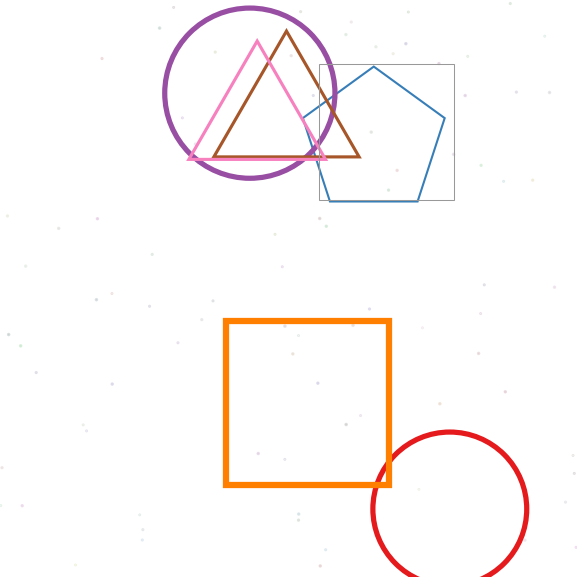[{"shape": "circle", "thickness": 2.5, "radius": 0.67, "center": [0.779, 0.118]}, {"shape": "pentagon", "thickness": 1, "radius": 0.65, "center": [0.647, 0.755]}, {"shape": "circle", "thickness": 2.5, "radius": 0.74, "center": [0.433, 0.838]}, {"shape": "square", "thickness": 3, "radius": 0.71, "center": [0.532, 0.301]}, {"shape": "triangle", "thickness": 1.5, "radius": 0.73, "center": [0.496, 0.8]}, {"shape": "triangle", "thickness": 1.5, "radius": 0.68, "center": [0.445, 0.791]}, {"shape": "square", "thickness": 0.5, "radius": 0.59, "center": [0.669, 0.77]}]